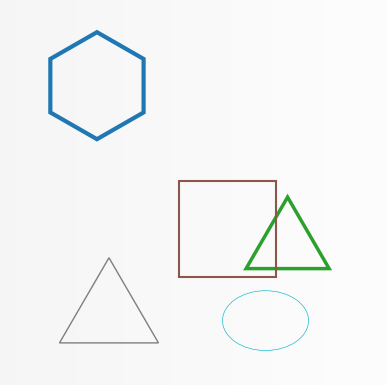[{"shape": "hexagon", "thickness": 3, "radius": 0.69, "center": [0.25, 0.777]}, {"shape": "triangle", "thickness": 2.5, "radius": 0.62, "center": [0.742, 0.364]}, {"shape": "square", "thickness": 1.5, "radius": 0.62, "center": [0.586, 0.405]}, {"shape": "triangle", "thickness": 1, "radius": 0.74, "center": [0.281, 0.183]}, {"shape": "oval", "thickness": 0.5, "radius": 0.55, "center": [0.685, 0.167]}]